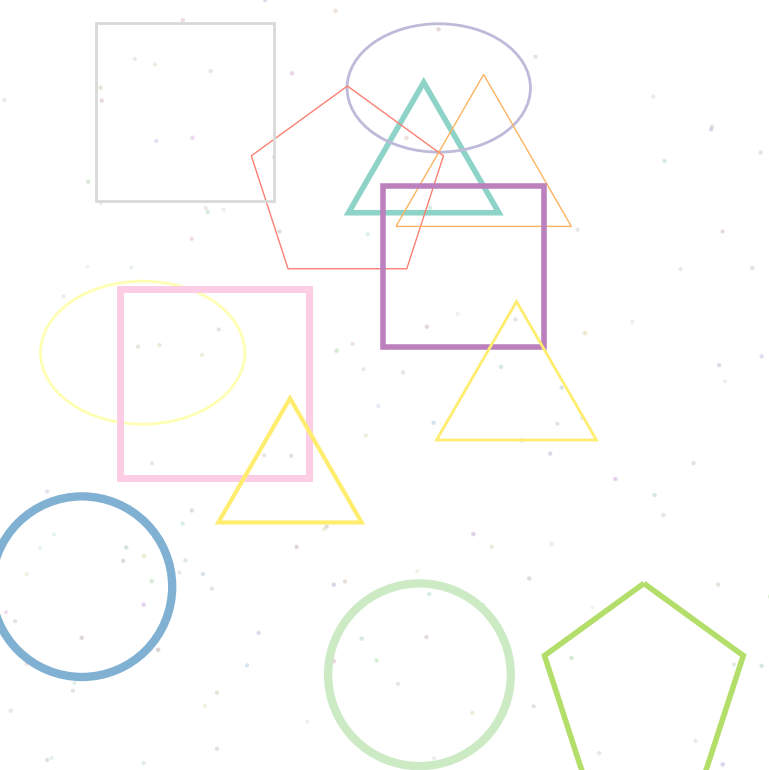[{"shape": "triangle", "thickness": 2, "radius": 0.56, "center": [0.55, 0.78]}, {"shape": "oval", "thickness": 1, "radius": 0.66, "center": [0.185, 0.542]}, {"shape": "oval", "thickness": 1, "radius": 0.6, "center": [0.57, 0.886]}, {"shape": "pentagon", "thickness": 0.5, "radius": 0.66, "center": [0.451, 0.757]}, {"shape": "circle", "thickness": 3, "radius": 0.59, "center": [0.106, 0.238]}, {"shape": "triangle", "thickness": 0.5, "radius": 0.66, "center": [0.628, 0.772]}, {"shape": "pentagon", "thickness": 2, "radius": 0.68, "center": [0.836, 0.107]}, {"shape": "square", "thickness": 2.5, "radius": 0.61, "center": [0.279, 0.502]}, {"shape": "square", "thickness": 1, "radius": 0.58, "center": [0.24, 0.855]}, {"shape": "square", "thickness": 2, "radius": 0.53, "center": [0.602, 0.654]}, {"shape": "circle", "thickness": 3, "radius": 0.59, "center": [0.545, 0.124]}, {"shape": "triangle", "thickness": 1.5, "radius": 0.54, "center": [0.377, 0.375]}, {"shape": "triangle", "thickness": 1, "radius": 0.6, "center": [0.671, 0.489]}]